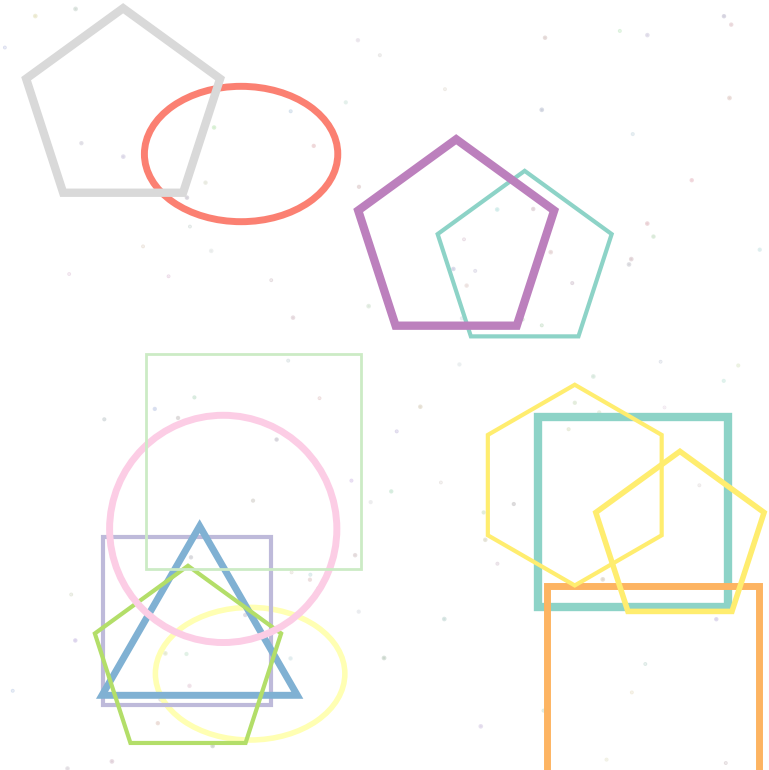[{"shape": "pentagon", "thickness": 1.5, "radius": 0.59, "center": [0.681, 0.659]}, {"shape": "square", "thickness": 3, "radius": 0.62, "center": [0.822, 0.335]}, {"shape": "oval", "thickness": 2, "radius": 0.62, "center": [0.325, 0.125]}, {"shape": "square", "thickness": 1.5, "radius": 0.55, "center": [0.243, 0.193]}, {"shape": "oval", "thickness": 2.5, "radius": 0.63, "center": [0.313, 0.8]}, {"shape": "triangle", "thickness": 2.5, "radius": 0.73, "center": [0.259, 0.17]}, {"shape": "square", "thickness": 2.5, "radius": 0.69, "center": [0.848, 0.1]}, {"shape": "pentagon", "thickness": 1.5, "radius": 0.64, "center": [0.244, 0.138]}, {"shape": "circle", "thickness": 2.5, "radius": 0.74, "center": [0.29, 0.313]}, {"shape": "pentagon", "thickness": 3, "radius": 0.66, "center": [0.16, 0.857]}, {"shape": "pentagon", "thickness": 3, "radius": 0.67, "center": [0.592, 0.685]}, {"shape": "square", "thickness": 1, "radius": 0.7, "center": [0.329, 0.401]}, {"shape": "hexagon", "thickness": 1.5, "radius": 0.65, "center": [0.746, 0.37]}, {"shape": "pentagon", "thickness": 2, "radius": 0.57, "center": [0.883, 0.299]}]